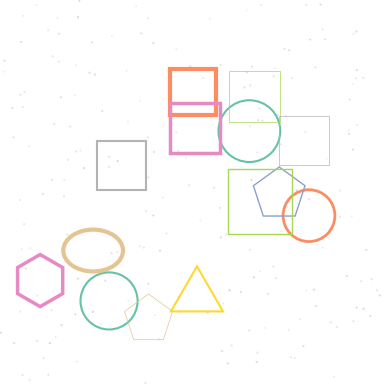[{"shape": "circle", "thickness": 1.5, "radius": 0.4, "center": [0.648, 0.659]}, {"shape": "circle", "thickness": 1.5, "radius": 0.37, "center": [0.283, 0.218]}, {"shape": "square", "thickness": 3, "radius": 0.3, "center": [0.501, 0.76]}, {"shape": "circle", "thickness": 2, "radius": 0.34, "center": [0.803, 0.44]}, {"shape": "pentagon", "thickness": 1, "radius": 0.35, "center": [0.725, 0.496]}, {"shape": "hexagon", "thickness": 2.5, "radius": 0.34, "center": [0.104, 0.271]}, {"shape": "square", "thickness": 2.5, "radius": 0.33, "center": [0.507, 0.667]}, {"shape": "square", "thickness": 0.5, "radius": 0.33, "center": [0.661, 0.749]}, {"shape": "square", "thickness": 1, "radius": 0.42, "center": [0.674, 0.477]}, {"shape": "triangle", "thickness": 1.5, "radius": 0.39, "center": [0.512, 0.23]}, {"shape": "oval", "thickness": 3, "radius": 0.39, "center": [0.242, 0.349]}, {"shape": "pentagon", "thickness": 0.5, "radius": 0.33, "center": [0.386, 0.171]}, {"shape": "square", "thickness": 1.5, "radius": 0.32, "center": [0.316, 0.571]}, {"shape": "square", "thickness": 0.5, "radius": 0.32, "center": [0.789, 0.635]}]